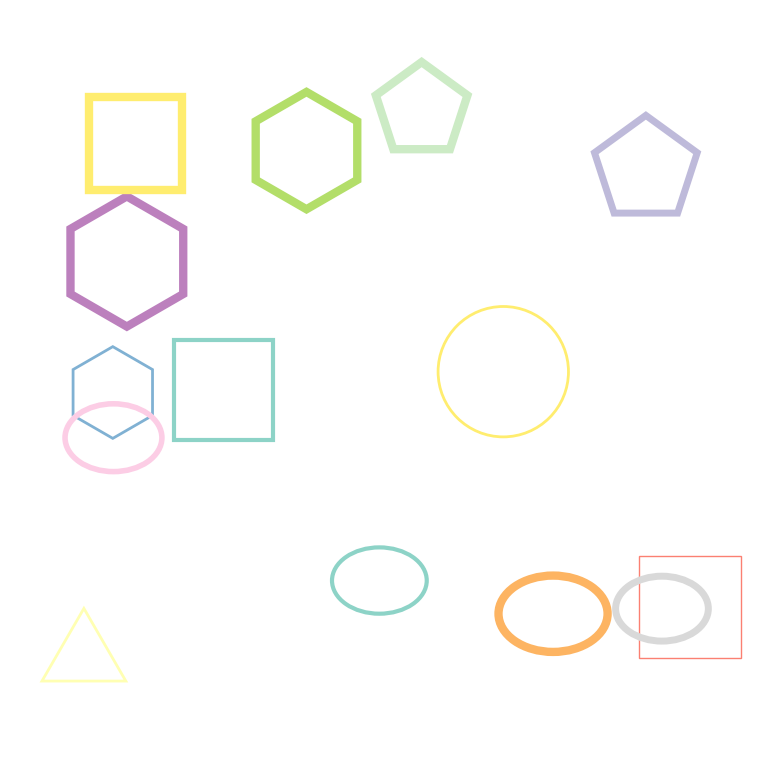[{"shape": "square", "thickness": 1.5, "radius": 0.32, "center": [0.29, 0.493]}, {"shape": "oval", "thickness": 1.5, "radius": 0.31, "center": [0.493, 0.246]}, {"shape": "triangle", "thickness": 1, "radius": 0.31, "center": [0.109, 0.147]}, {"shape": "pentagon", "thickness": 2.5, "radius": 0.35, "center": [0.839, 0.78]}, {"shape": "square", "thickness": 0.5, "radius": 0.33, "center": [0.896, 0.212]}, {"shape": "hexagon", "thickness": 1, "radius": 0.3, "center": [0.146, 0.49]}, {"shape": "oval", "thickness": 3, "radius": 0.35, "center": [0.718, 0.203]}, {"shape": "hexagon", "thickness": 3, "radius": 0.38, "center": [0.398, 0.804]}, {"shape": "oval", "thickness": 2, "radius": 0.31, "center": [0.147, 0.432]}, {"shape": "oval", "thickness": 2.5, "radius": 0.3, "center": [0.86, 0.21]}, {"shape": "hexagon", "thickness": 3, "radius": 0.42, "center": [0.165, 0.66]}, {"shape": "pentagon", "thickness": 3, "radius": 0.31, "center": [0.548, 0.857]}, {"shape": "square", "thickness": 3, "radius": 0.3, "center": [0.175, 0.813]}, {"shape": "circle", "thickness": 1, "radius": 0.42, "center": [0.654, 0.517]}]